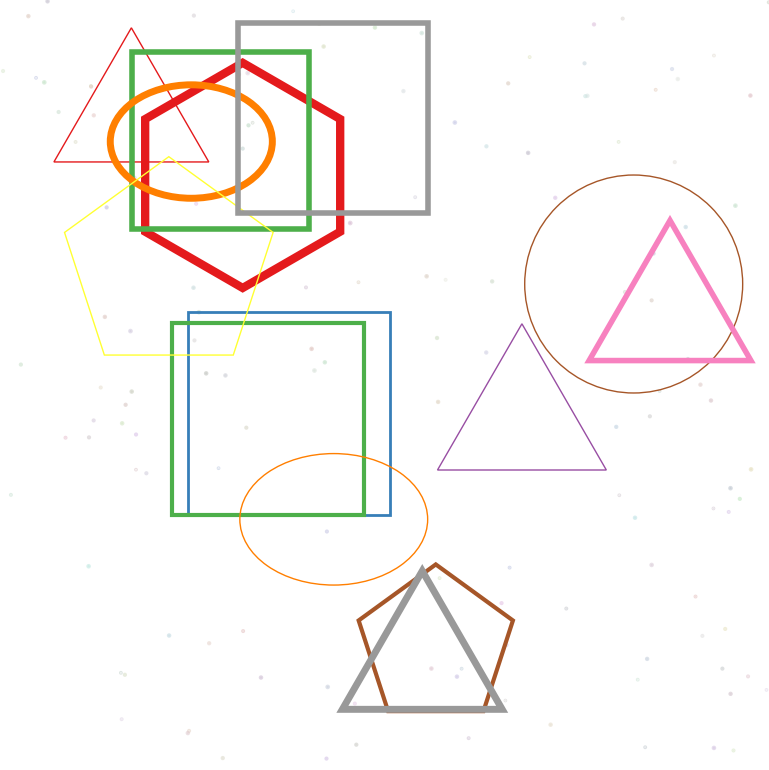[{"shape": "hexagon", "thickness": 3, "radius": 0.73, "center": [0.315, 0.772]}, {"shape": "triangle", "thickness": 0.5, "radius": 0.58, "center": [0.171, 0.848]}, {"shape": "square", "thickness": 1, "radius": 0.66, "center": [0.375, 0.463]}, {"shape": "square", "thickness": 2, "radius": 0.57, "center": [0.287, 0.818]}, {"shape": "square", "thickness": 1.5, "radius": 0.62, "center": [0.348, 0.456]}, {"shape": "triangle", "thickness": 0.5, "radius": 0.63, "center": [0.678, 0.453]}, {"shape": "oval", "thickness": 2.5, "radius": 0.53, "center": [0.248, 0.816]}, {"shape": "oval", "thickness": 0.5, "radius": 0.61, "center": [0.433, 0.326]}, {"shape": "pentagon", "thickness": 0.5, "radius": 0.71, "center": [0.219, 0.654]}, {"shape": "pentagon", "thickness": 1.5, "radius": 0.53, "center": [0.566, 0.162]}, {"shape": "circle", "thickness": 0.5, "radius": 0.71, "center": [0.823, 0.631]}, {"shape": "triangle", "thickness": 2, "radius": 0.61, "center": [0.87, 0.592]}, {"shape": "triangle", "thickness": 2.5, "radius": 0.6, "center": [0.548, 0.139]}, {"shape": "square", "thickness": 2, "radius": 0.62, "center": [0.432, 0.847]}]